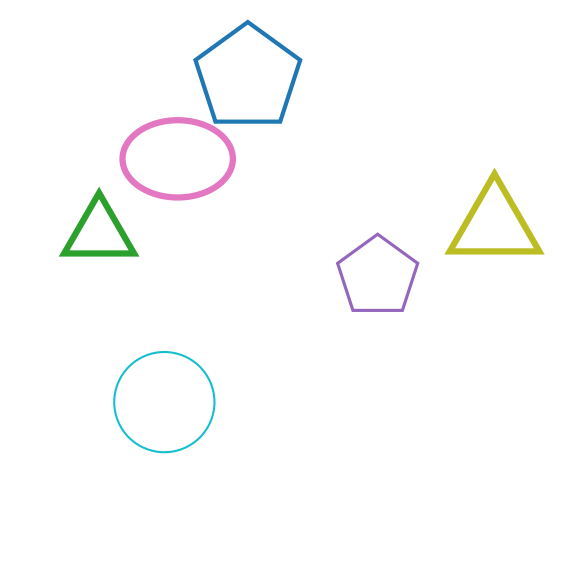[{"shape": "pentagon", "thickness": 2, "radius": 0.48, "center": [0.429, 0.866]}, {"shape": "triangle", "thickness": 3, "radius": 0.35, "center": [0.172, 0.595]}, {"shape": "pentagon", "thickness": 1.5, "radius": 0.36, "center": [0.654, 0.521]}, {"shape": "oval", "thickness": 3, "radius": 0.48, "center": [0.308, 0.724]}, {"shape": "triangle", "thickness": 3, "radius": 0.45, "center": [0.856, 0.609]}, {"shape": "circle", "thickness": 1, "radius": 0.43, "center": [0.285, 0.303]}]